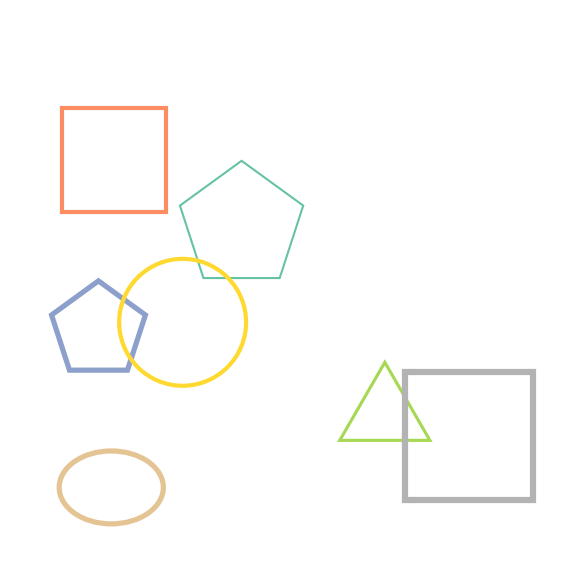[{"shape": "pentagon", "thickness": 1, "radius": 0.56, "center": [0.418, 0.608]}, {"shape": "square", "thickness": 2, "radius": 0.45, "center": [0.198, 0.722]}, {"shape": "pentagon", "thickness": 2.5, "radius": 0.43, "center": [0.171, 0.427]}, {"shape": "triangle", "thickness": 1.5, "radius": 0.45, "center": [0.666, 0.282]}, {"shape": "circle", "thickness": 2, "radius": 0.55, "center": [0.316, 0.441]}, {"shape": "oval", "thickness": 2.5, "radius": 0.45, "center": [0.193, 0.155]}, {"shape": "square", "thickness": 3, "radius": 0.55, "center": [0.812, 0.244]}]